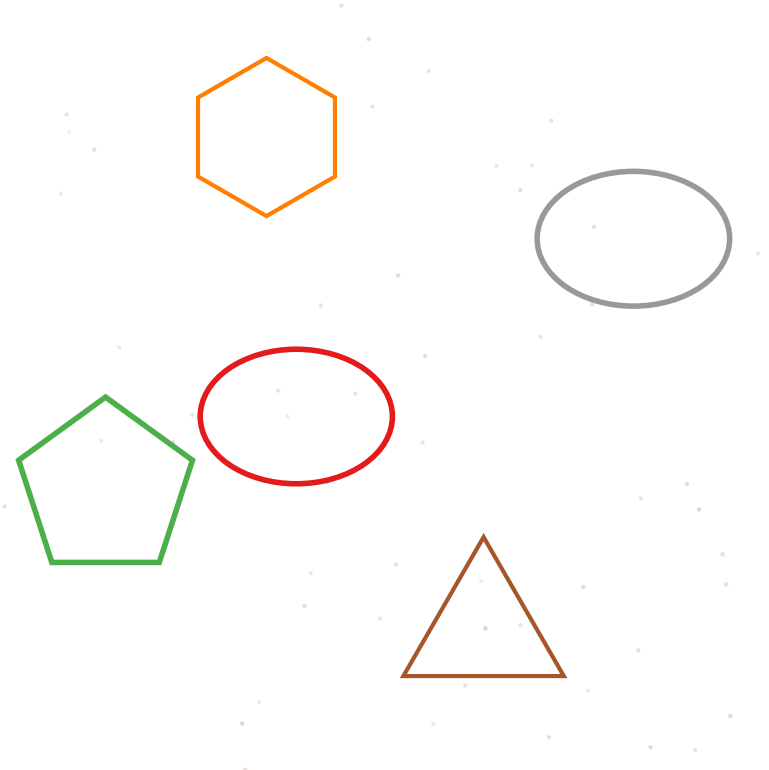[{"shape": "oval", "thickness": 2, "radius": 0.62, "center": [0.385, 0.459]}, {"shape": "pentagon", "thickness": 2, "radius": 0.59, "center": [0.137, 0.366]}, {"shape": "hexagon", "thickness": 1.5, "radius": 0.51, "center": [0.346, 0.822]}, {"shape": "triangle", "thickness": 1.5, "radius": 0.6, "center": [0.628, 0.182]}, {"shape": "oval", "thickness": 2, "radius": 0.63, "center": [0.823, 0.69]}]